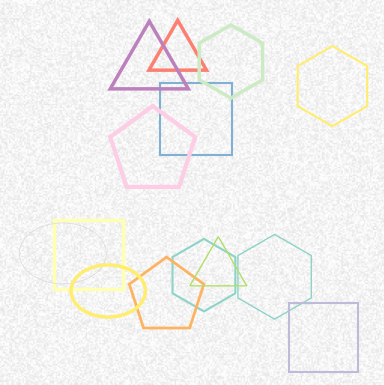[{"shape": "hexagon", "thickness": 1.5, "radius": 0.47, "center": [0.53, 0.285]}, {"shape": "hexagon", "thickness": 1, "radius": 0.55, "center": [0.713, 0.281]}, {"shape": "square", "thickness": 2.5, "radius": 0.45, "center": [0.23, 0.339]}, {"shape": "square", "thickness": 1.5, "radius": 0.45, "center": [0.842, 0.124]}, {"shape": "triangle", "thickness": 2.5, "radius": 0.43, "center": [0.462, 0.861]}, {"shape": "square", "thickness": 1.5, "radius": 0.47, "center": [0.509, 0.69]}, {"shape": "pentagon", "thickness": 2, "radius": 0.51, "center": [0.433, 0.23]}, {"shape": "triangle", "thickness": 1, "radius": 0.43, "center": [0.567, 0.3]}, {"shape": "pentagon", "thickness": 3, "radius": 0.58, "center": [0.397, 0.608]}, {"shape": "oval", "thickness": 0.5, "radius": 0.56, "center": [0.163, 0.342]}, {"shape": "triangle", "thickness": 2.5, "radius": 0.59, "center": [0.388, 0.828]}, {"shape": "hexagon", "thickness": 2.5, "radius": 0.48, "center": [0.6, 0.84]}, {"shape": "hexagon", "thickness": 1.5, "radius": 0.52, "center": [0.863, 0.776]}, {"shape": "oval", "thickness": 2.5, "radius": 0.48, "center": [0.281, 0.244]}]